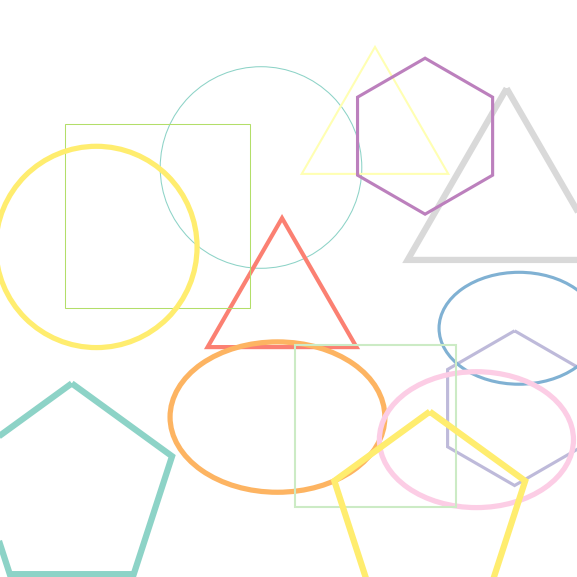[{"shape": "circle", "thickness": 0.5, "radius": 0.87, "center": [0.452, 0.709]}, {"shape": "pentagon", "thickness": 3, "radius": 0.91, "center": [0.124, 0.153]}, {"shape": "triangle", "thickness": 1, "radius": 0.73, "center": [0.649, 0.771]}, {"shape": "hexagon", "thickness": 1.5, "radius": 0.67, "center": [0.891, 0.292]}, {"shape": "triangle", "thickness": 2, "radius": 0.74, "center": [0.488, 0.473]}, {"shape": "oval", "thickness": 1.5, "radius": 0.69, "center": [0.899, 0.431]}, {"shape": "oval", "thickness": 2.5, "radius": 0.93, "center": [0.48, 0.277]}, {"shape": "square", "thickness": 0.5, "radius": 0.8, "center": [0.273, 0.625]}, {"shape": "oval", "thickness": 2.5, "radius": 0.84, "center": [0.825, 0.238]}, {"shape": "triangle", "thickness": 3, "radius": 0.99, "center": [0.877, 0.648]}, {"shape": "hexagon", "thickness": 1.5, "radius": 0.68, "center": [0.736, 0.763]}, {"shape": "square", "thickness": 1, "radius": 0.7, "center": [0.65, 0.262]}, {"shape": "circle", "thickness": 2.5, "radius": 0.87, "center": [0.167, 0.572]}, {"shape": "pentagon", "thickness": 3, "radius": 0.87, "center": [0.744, 0.113]}]